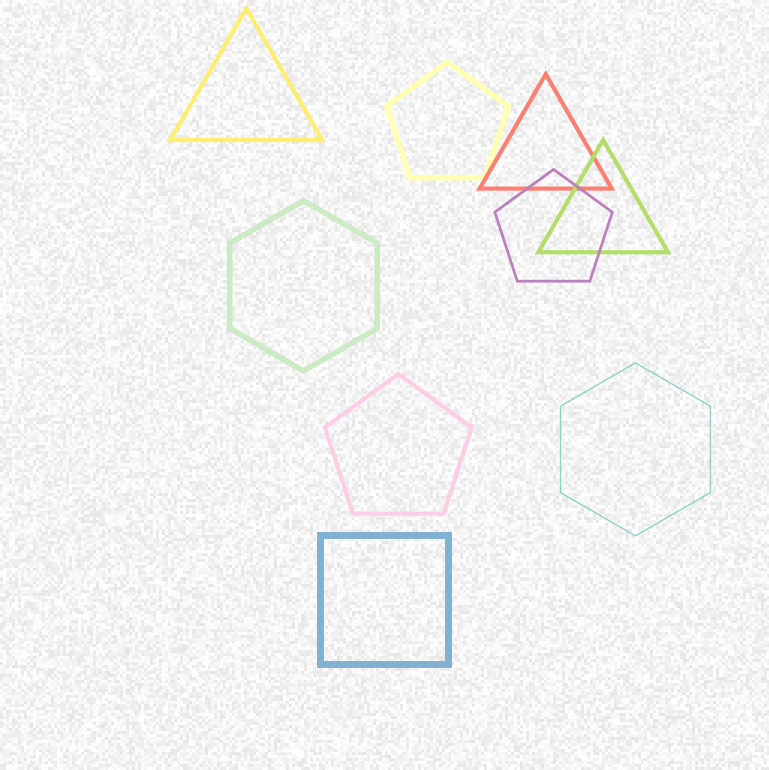[{"shape": "hexagon", "thickness": 0.5, "radius": 0.56, "center": [0.825, 0.416]}, {"shape": "pentagon", "thickness": 2, "radius": 0.42, "center": [0.581, 0.836]}, {"shape": "triangle", "thickness": 1.5, "radius": 0.5, "center": [0.709, 0.805]}, {"shape": "square", "thickness": 2.5, "radius": 0.42, "center": [0.499, 0.221]}, {"shape": "triangle", "thickness": 1.5, "radius": 0.49, "center": [0.783, 0.721]}, {"shape": "pentagon", "thickness": 1.5, "radius": 0.5, "center": [0.517, 0.414]}, {"shape": "pentagon", "thickness": 1, "radius": 0.4, "center": [0.719, 0.7]}, {"shape": "hexagon", "thickness": 2, "radius": 0.55, "center": [0.394, 0.629]}, {"shape": "triangle", "thickness": 1.5, "radius": 0.57, "center": [0.32, 0.875]}]